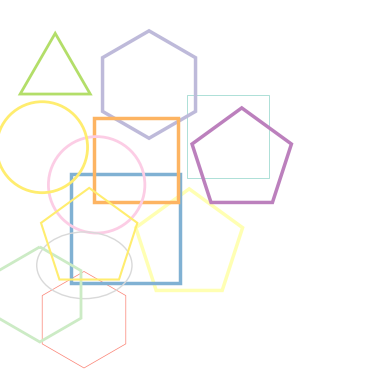[{"shape": "square", "thickness": 0.5, "radius": 0.54, "center": [0.592, 0.645]}, {"shape": "pentagon", "thickness": 2.5, "radius": 0.73, "center": [0.491, 0.364]}, {"shape": "hexagon", "thickness": 2.5, "radius": 0.7, "center": [0.387, 0.78]}, {"shape": "hexagon", "thickness": 0.5, "radius": 0.63, "center": [0.218, 0.17]}, {"shape": "square", "thickness": 2.5, "radius": 0.71, "center": [0.326, 0.406]}, {"shape": "square", "thickness": 2.5, "radius": 0.54, "center": [0.352, 0.584]}, {"shape": "triangle", "thickness": 2, "radius": 0.53, "center": [0.143, 0.808]}, {"shape": "circle", "thickness": 2, "radius": 0.63, "center": [0.251, 0.52]}, {"shape": "oval", "thickness": 1, "radius": 0.62, "center": [0.219, 0.311]}, {"shape": "pentagon", "thickness": 2.5, "radius": 0.68, "center": [0.628, 0.584]}, {"shape": "hexagon", "thickness": 2, "radius": 0.62, "center": [0.103, 0.235]}, {"shape": "pentagon", "thickness": 1.5, "radius": 0.66, "center": [0.232, 0.38]}, {"shape": "circle", "thickness": 2, "radius": 0.59, "center": [0.109, 0.618]}]